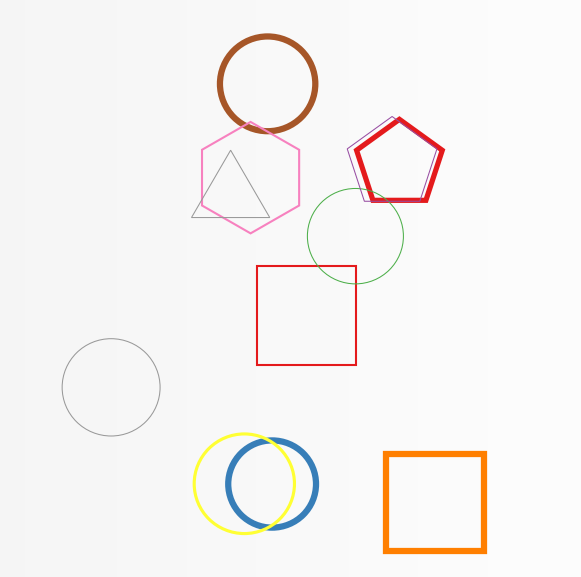[{"shape": "pentagon", "thickness": 2.5, "radius": 0.39, "center": [0.687, 0.715]}, {"shape": "square", "thickness": 1, "radius": 0.43, "center": [0.527, 0.453]}, {"shape": "circle", "thickness": 3, "radius": 0.38, "center": [0.468, 0.161]}, {"shape": "circle", "thickness": 0.5, "radius": 0.41, "center": [0.611, 0.59]}, {"shape": "pentagon", "thickness": 0.5, "radius": 0.41, "center": [0.675, 0.716]}, {"shape": "square", "thickness": 3, "radius": 0.42, "center": [0.748, 0.129]}, {"shape": "circle", "thickness": 1.5, "radius": 0.43, "center": [0.42, 0.161]}, {"shape": "circle", "thickness": 3, "radius": 0.41, "center": [0.46, 0.854]}, {"shape": "hexagon", "thickness": 1, "radius": 0.48, "center": [0.431, 0.692]}, {"shape": "triangle", "thickness": 0.5, "radius": 0.39, "center": [0.397, 0.661]}, {"shape": "circle", "thickness": 0.5, "radius": 0.42, "center": [0.191, 0.328]}]